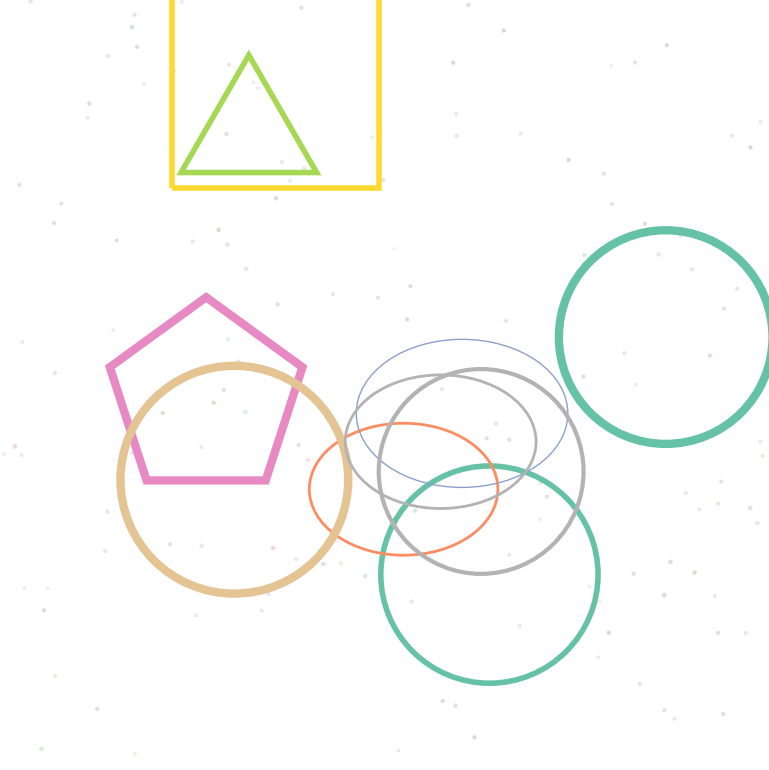[{"shape": "circle", "thickness": 2, "radius": 0.71, "center": [0.636, 0.254]}, {"shape": "circle", "thickness": 3, "radius": 0.69, "center": [0.865, 0.562]}, {"shape": "oval", "thickness": 1, "radius": 0.61, "center": [0.524, 0.365]}, {"shape": "oval", "thickness": 0.5, "radius": 0.69, "center": [0.6, 0.463]}, {"shape": "pentagon", "thickness": 3, "radius": 0.66, "center": [0.268, 0.482]}, {"shape": "triangle", "thickness": 2, "radius": 0.51, "center": [0.323, 0.827]}, {"shape": "square", "thickness": 2, "radius": 0.67, "center": [0.358, 0.89]}, {"shape": "circle", "thickness": 3, "radius": 0.74, "center": [0.304, 0.377]}, {"shape": "circle", "thickness": 1.5, "radius": 0.66, "center": [0.625, 0.388]}, {"shape": "oval", "thickness": 1, "radius": 0.62, "center": [0.572, 0.426]}]